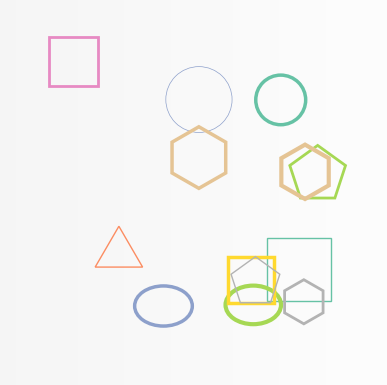[{"shape": "circle", "thickness": 2.5, "radius": 0.32, "center": [0.724, 0.74]}, {"shape": "square", "thickness": 1, "radius": 0.41, "center": [0.771, 0.301]}, {"shape": "triangle", "thickness": 1, "radius": 0.35, "center": [0.307, 0.342]}, {"shape": "oval", "thickness": 2.5, "radius": 0.37, "center": [0.422, 0.205]}, {"shape": "circle", "thickness": 0.5, "radius": 0.43, "center": [0.513, 0.741]}, {"shape": "square", "thickness": 2, "radius": 0.32, "center": [0.19, 0.839]}, {"shape": "pentagon", "thickness": 2, "radius": 0.38, "center": [0.82, 0.547]}, {"shape": "oval", "thickness": 3, "radius": 0.36, "center": [0.654, 0.208]}, {"shape": "square", "thickness": 2.5, "radius": 0.3, "center": [0.647, 0.272]}, {"shape": "hexagon", "thickness": 2.5, "radius": 0.4, "center": [0.513, 0.591]}, {"shape": "hexagon", "thickness": 3, "radius": 0.35, "center": [0.787, 0.554]}, {"shape": "pentagon", "thickness": 1, "radius": 0.33, "center": [0.659, 0.267]}, {"shape": "hexagon", "thickness": 2, "radius": 0.29, "center": [0.784, 0.216]}]